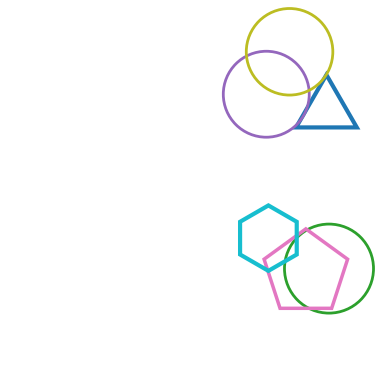[{"shape": "triangle", "thickness": 3, "radius": 0.46, "center": [0.848, 0.715]}, {"shape": "circle", "thickness": 2, "radius": 0.58, "center": [0.855, 0.302]}, {"shape": "circle", "thickness": 2, "radius": 0.56, "center": [0.692, 0.755]}, {"shape": "pentagon", "thickness": 2.5, "radius": 0.57, "center": [0.794, 0.291]}, {"shape": "circle", "thickness": 2, "radius": 0.56, "center": [0.752, 0.865]}, {"shape": "hexagon", "thickness": 3, "radius": 0.42, "center": [0.697, 0.381]}]